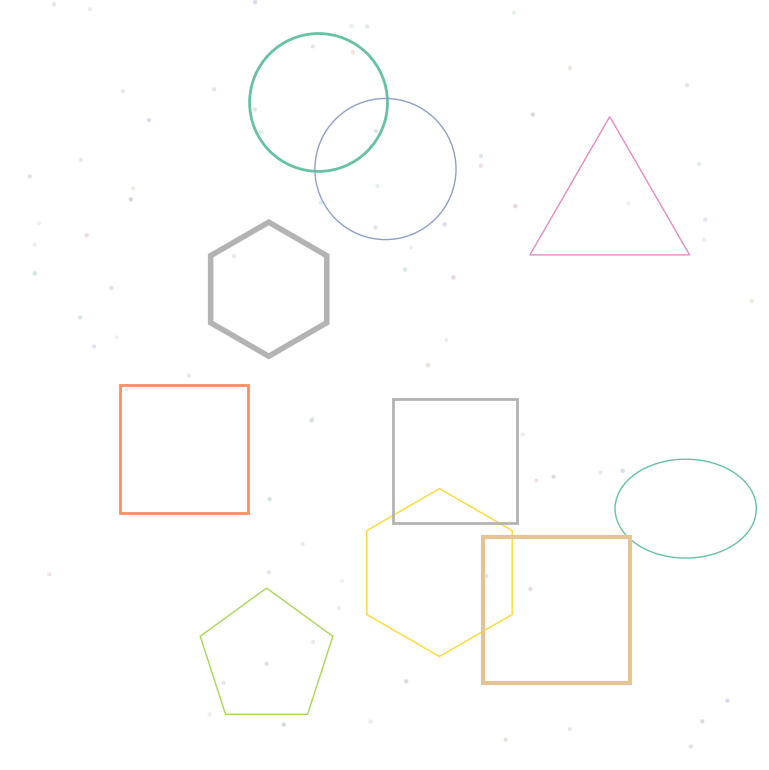[{"shape": "circle", "thickness": 1, "radius": 0.45, "center": [0.414, 0.867]}, {"shape": "oval", "thickness": 0.5, "radius": 0.46, "center": [0.891, 0.339]}, {"shape": "square", "thickness": 1, "radius": 0.42, "center": [0.239, 0.417]}, {"shape": "circle", "thickness": 0.5, "radius": 0.46, "center": [0.501, 0.78]}, {"shape": "triangle", "thickness": 0.5, "radius": 0.6, "center": [0.792, 0.729]}, {"shape": "pentagon", "thickness": 0.5, "radius": 0.45, "center": [0.346, 0.146]}, {"shape": "hexagon", "thickness": 0.5, "radius": 0.55, "center": [0.571, 0.256]}, {"shape": "square", "thickness": 1.5, "radius": 0.48, "center": [0.723, 0.208]}, {"shape": "hexagon", "thickness": 2, "radius": 0.44, "center": [0.349, 0.624]}, {"shape": "square", "thickness": 1, "radius": 0.4, "center": [0.591, 0.402]}]